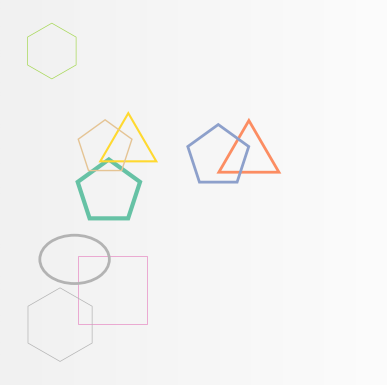[{"shape": "pentagon", "thickness": 3, "radius": 0.42, "center": [0.281, 0.501]}, {"shape": "triangle", "thickness": 2, "radius": 0.45, "center": [0.642, 0.597]}, {"shape": "pentagon", "thickness": 2, "radius": 0.41, "center": [0.563, 0.594]}, {"shape": "square", "thickness": 0.5, "radius": 0.44, "center": [0.289, 0.247]}, {"shape": "hexagon", "thickness": 0.5, "radius": 0.36, "center": [0.134, 0.867]}, {"shape": "triangle", "thickness": 1.5, "radius": 0.42, "center": [0.331, 0.623]}, {"shape": "pentagon", "thickness": 1, "radius": 0.36, "center": [0.271, 0.616]}, {"shape": "hexagon", "thickness": 0.5, "radius": 0.48, "center": [0.155, 0.157]}, {"shape": "oval", "thickness": 2, "radius": 0.45, "center": [0.192, 0.326]}]